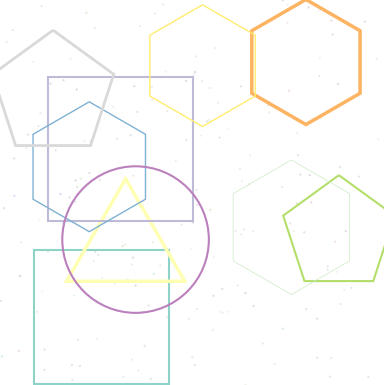[{"shape": "square", "thickness": 1.5, "radius": 0.87, "center": [0.264, 0.177]}, {"shape": "triangle", "thickness": 2.5, "radius": 0.89, "center": [0.326, 0.358]}, {"shape": "square", "thickness": 1.5, "radius": 0.94, "center": [0.313, 0.613]}, {"shape": "hexagon", "thickness": 1, "radius": 0.84, "center": [0.232, 0.567]}, {"shape": "hexagon", "thickness": 2.5, "radius": 0.81, "center": [0.795, 0.839]}, {"shape": "pentagon", "thickness": 1.5, "radius": 0.76, "center": [0.88, 0.393]}, {"shape": "pentagon", "thickness": 2, "radius": 0.83, "center": [0.138, 0.756]}, {"shape": "circle", "thickness": 1.5, "radius": 0.95, "center": [0.352, 0.378]}, {"shape": "hexagon", "thickness": 0.5, "radius": 0.87, "center": [0.757, 0.41]}, {"shape": "hexagon", "thickness": 1, "radius": 0.79, "center": [0.526, 0.829]}]